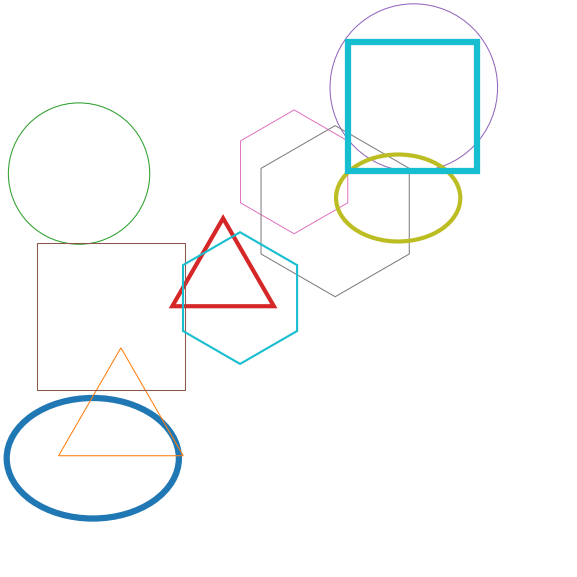[{"shape": "oval", "thickness": 3, "radius": 0.75, "center": [0.161, 0.206]}, {"shape": "triangle", "thickness": 0.5, "radius": 0.62, "center": [0.209, 0.272]}, {"shape": "circle", "thickness": 0.5, "radius": 0.61, "center": [0.137, 0.699]}, {"shape": "triangle", "thickness": 2, "radius": 0.51, "center": [0.386, 0.52]}, {"shape": "circle", "thickness": 0.5, "radius": 0.73, "center": [0.717, 0.847]}, {"shape": "square", "thickness": 0.5, "radius": 0.64, "center": [0.192, 0.451]}, {"shape": "hexagon", "thickness": 0.5, "radius": 0.54, "center": [0.509, 0.702]}, {"shape": "hexagon", "thickness": 0.5, "radius": 0.74, "center": [0.58, 0.633]}, {"shape": "oval", "thickness": 2, "radius": 0.54, "center": [0.689, 0.656]}, {"shape": "square", "thickness": 3, "radius": 0.56, "center": [0.714, 0.814]}, {"shape": "hexagon", "thickness": 1, "radius": 0.57, "center": [0.416, 0.483]}]